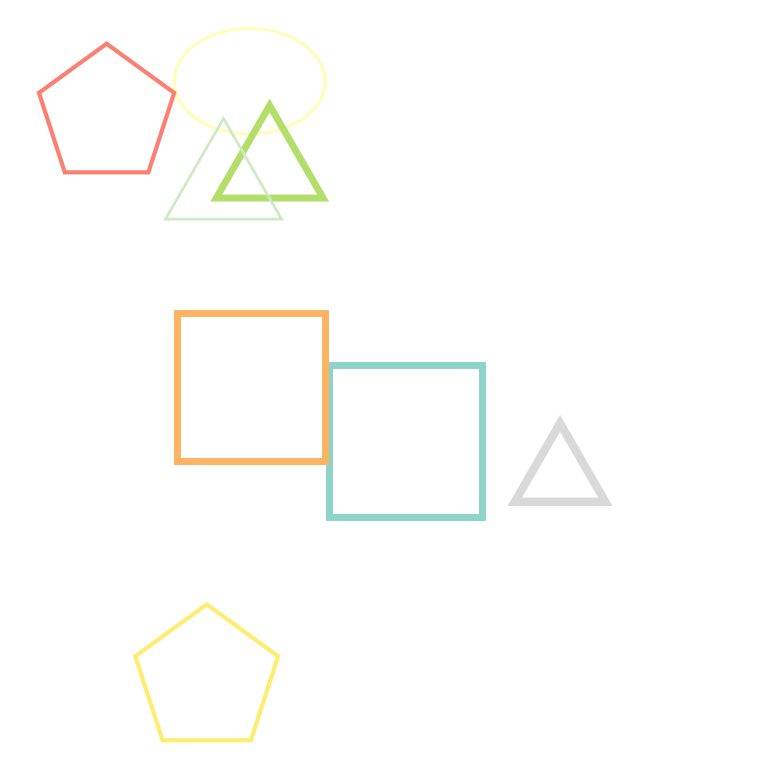[{"shape": "square", "thickness": 2.5, "radius": 0.5, "center": [0.527, 0.427]}, {"shape": "oval", "thickness": 1, "radius": 0.49, "center": [0.324, 0.894]}, {"shape": "pentagon", "thickness": 1.5, "radius": 0.46, "center": [0.138, 0.851]}, {"shape": "square", "thickness": 2.5, "radius": 0.48, "center": [0.326, 0.498]}, {"shape": "triangle", "thickness": 2.5, "radius": 0.4, "center": [0.35, 0.783]}, {"shape": "triangle", "thickness": 3, "radius": 0.34, "center": [0.727, 0.382]}, {"shape": "triangle", "thickness": 1, "radius": 0.44, "center": [0.29, 0.759]}, {"shape": "pentagon", "thickness": 1.5, "radius": 0.49, "center": [0.268, 0.118]}]